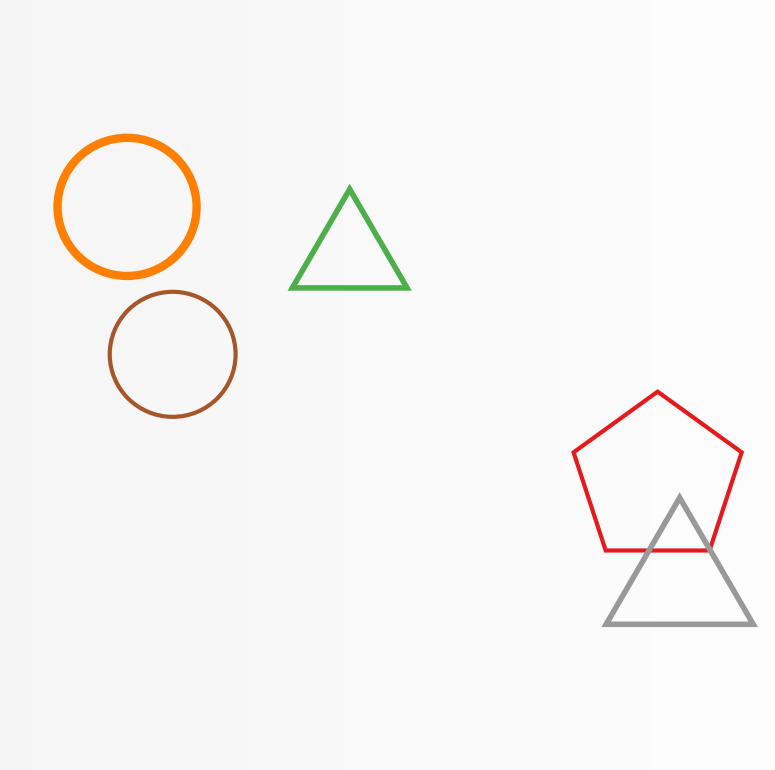[{"shape": "pentagon", "thickness": 1.5, "radius": 0.57, "center": [0.849, 0.377]}, {"shape": "triangle", "thickness": 2, "radius": 0.43, "center": [0.451, 0.669]}, {"shape": "circle", "thickness": 3, "radius": 0.45, "center": [0.164, 0.731]}, {"shape": "circle", "thickness": 1.5, "radius": 0.41, "center": [0.223, 0.54]}, {"shape": "triangle", "thickness": 2, "radius": 0.55, "center": [0.877, 0.244]}]